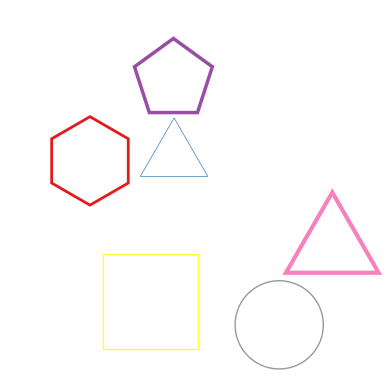[{"shape": "hexagon", "thickness": 2, "radius": 0.57, "center": [0.234, 0.582]}, {"shape": "triangle", "thickness": 0.5, "radius": 0.51, "center": [0.452, 0.592]}, {"shape": "pentagon", "thickness": 2.5, "radius": 0.53, "center": [0.45, 0.794]}, {"shape": "square", "thickness": 1, "radius": 0.62, "center": [0.391, 0.217]}, {"shape": "triangle", "thickness": 3, "radius": 0.7, "center": [0.863, 0.361]}, {"shape": "circle", "thickness": 1, "radius": 0.57, "center": [0.725, 0.156]}]